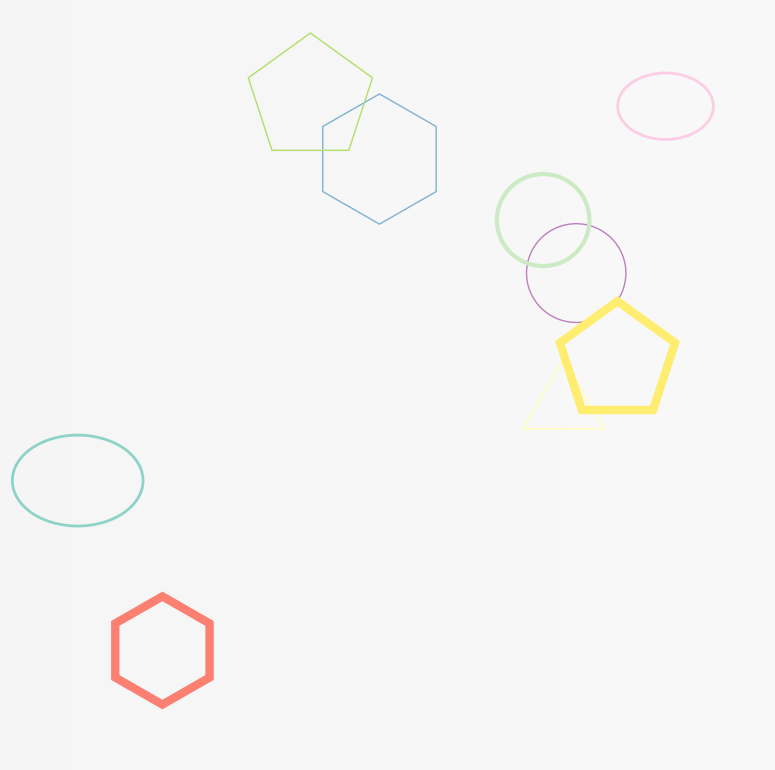[{"shape": "oval", "thickness": 1, "radius": 0.42, "center": [0.1, 0.376]}, {"shape": "triangle", "thickness": 0.5, "radius": 0.3, "center": [0.727, 0.473]}, {"shape": "hexagon", "thickness": 3, "radius": 0.35, "center": [0.21, 0.155]}, {"shape": "hexagon", "thickness": 0.5, "radius": 0.42, "center": [0.49, 0.793]}, {"shape": "pentagon", "thickness": 0.5, "radius": 0.42, "center": [0.401, 0.873]}, {"shape": "oval", "thickness": 1, "radius": 0.31, "center": [0.859, 0.862]}, {"shape": "circle", "thickness": 0.5, "radius": 0.32, "center": [0.744, 0.645]}, {"shape": "circle", "thickness": 1.5, "radius": 0.3, "center": [0.701, 0.714]}, {"shape": "pentagon", "thickness": 3, "radius": 0.39, "center": [0.797, 0.531]}]